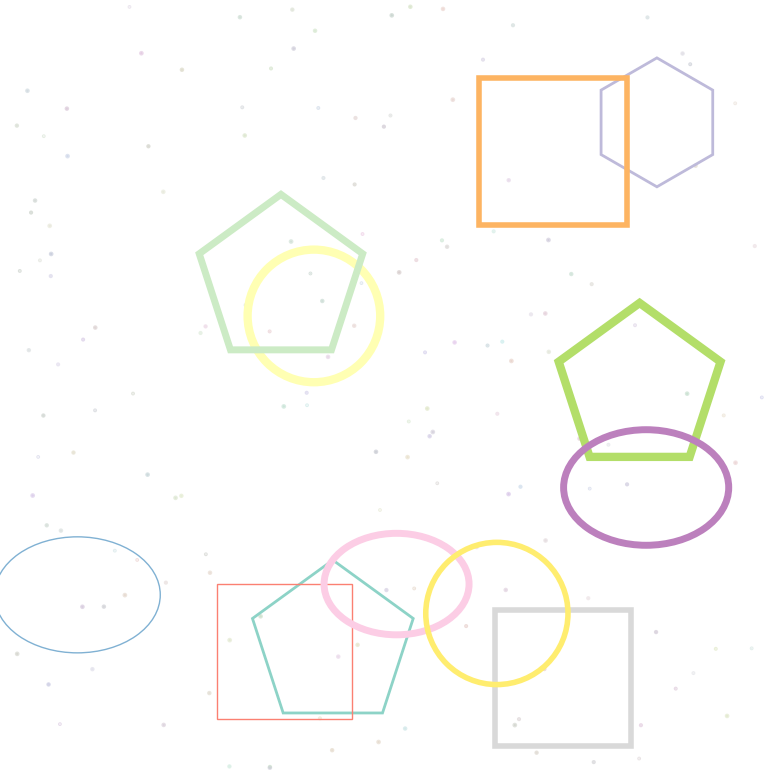[{"shape": "pentagon", "thickness": 1, "radius": 0.55, "center": [0.432, 0.163]}, {"shape": "circle", "thickness": 3, "radius": 0.43, "center": [0.408, 0.59]}, {"shape": "hexagon", "thickness": 1, "radius": 0.42, "center": [0.853, 0.841]}, {"shape": "square", "thickness": 0.5, "radius": 0.44, "center": [0.37, 0.153]}, {"shape": "oval", "thickness": 0.5, "radius": 0.54, "center": [0.101, 0.227]}, {"shape": "square", "thickness": 2, "radius": 0.48, "center": [0.718, 0.803]}, {"shape": "pentagon", "thickness": 3, "radius": 0.55, "center": [0.831, 0.496]}, {"shape": "oval", "thickness": 2.5, "radius": 0.47, "center": [0.515, 0.241]}, {"shape": "square", "thickness": 2, "radius": 0.44, "center": [0.731, 0.12]}, {"shape": "oval", "thickness": 2.5, "radius": 0.54, "center": [0.839, 0.367]}, {"shape": "pentagon", "thickness": 2.5, "radius": 0.56, "center": [0.365, 0.636]}, {"shape": "circle", "thickness": 2, "radius": 0.46, "center": [0.645, 0.203]}]